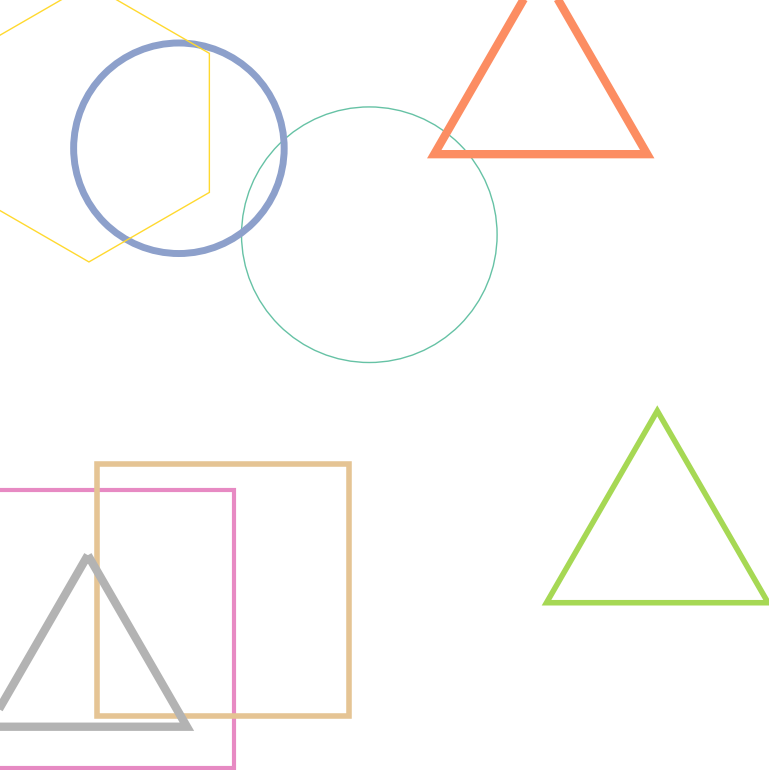[{"shape": "circle", "thickness": 0.5, "radius": 0.83, "center": [0.48, 0.695]}, {"shape": "triangle", "thickness": 3, "radius": 0.8, "center": [0.702, 0.88]}, {"shape": "circle", "thickness": 2.5, "radius": 0.68, "center": [0.232, 0.807]}, {"shape": "square", "thickness": 1.5, "radius": 0.9, "center": [0.124, 0.183]}, {"shape": "triangle", "thickness": 2, "radius": 0.83, "center": [0.854, 0.3]}, {"shape": "hexagon", "thickness": 0.5, "radius": 0.9, "center": [0.116, 0.84]}, {"shape": "square", "thickness": 2, "radius": 0.82, "center": [0.29, 0.233]}, {"shape": "triangle", "thickness": 3, "radius": 0.74, "center": [0.114, 0.13]}]